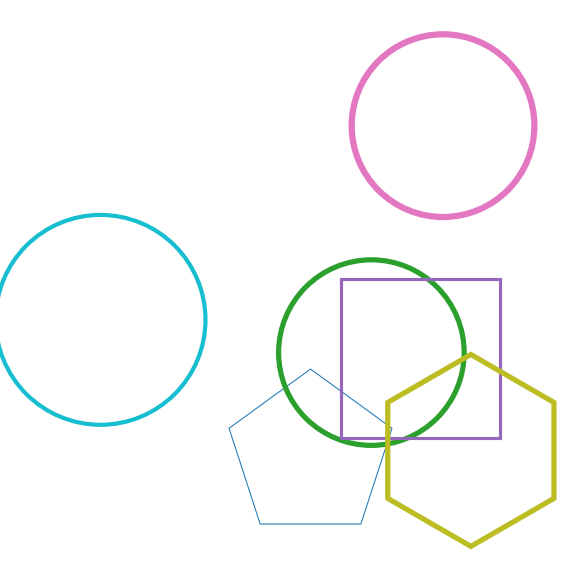[{"shape": "pentagon", "thickness": 0.5, "radius": 0.74, "center": [0.538, 0.212]}, {"shape": "circle", "thickness": 2.5, "radius": 0.8, "center": [0.643, 0.389]}, {"shape": "square", "thickness": 1.5, "radius": 0.69, "center": [0.729, 0.378]}, {"shape": "circle", "thickness": 3, "radius": 0.79, "center": [0.767, 0.782]}, {"shape": "hexagon", "thickness": 2.5, "radius": 0.83, "center": [0.815, 0.219]}, {"shape": "circle", "thickness": 2, "radius": 0.91, "center": [0.174, 0.445]}]